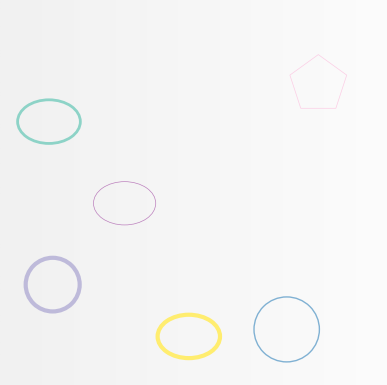[{"shape": "oval", "thickness": 2, "radius": 0.4, "center": [0.126, 0.684]}, {"shape": "circle", "thickness": 3, "radius": 0.35, "center": [0.136, 0.261]}, {"shape": "circle", "thickness": 1, "radius": 0.42, "center": [0.74, 0.144]}, {"shape": "pentagon", "thickness": 0.5, "radius": 0.39, "center": [0.821, 0.781]}, {"shape": "oval", "thickness": 0.5, "radius": 0.4, "center": [0.322, 0.472]}, {"shape": "oval", "thickness": 3, "radius": 0.4, "center": [0.487, 0.126]}]